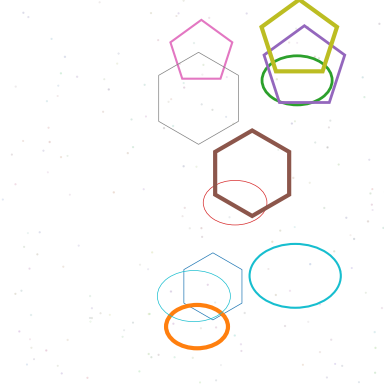[{"shape": "hexagon", "thickness": 0.5, "radius": 0.44, "center": [0.553, 0.256]}, {"shape": "oval", "thickness": 3, "radius": 0.4, "center": [0.512, 0.152]}, {"shape": "oval", "thickness": 2, "radius": 0.46, "center": [0.772, 0.791]}, {"shape": "oval", "thickness": 0.5, "radius": 0.41, "center": [0.611, 0.474]}, {"shape": "pentagon", "thickness": 2, "radius": 0.55, "center": [0.791, 0.823]}, {"shape": "hexagon", "thickness": 3, "radius": 0.55, "center": [0.655, 0.55]}, {"shape": "pentagon", "thickness": 1.5, "radius": 0.42, "center": [0.523, 0.864]}, {"shape": "hexagon", "thickness": 0.5, "radius": 0.6, "center": [0.516, 0.745]}, {"shape": "pentagon", "thickness": 3, "radius": 0.52, "center": [0.777, 0.898]}, {"shape": "oval", "thickness": 0.5, "radius": 0.47, "center": [0.504, 0.231]}, {"shape": "oval", "thickness": 1.5, "radius": 0.59, "center": [0.767, 0.284]}]